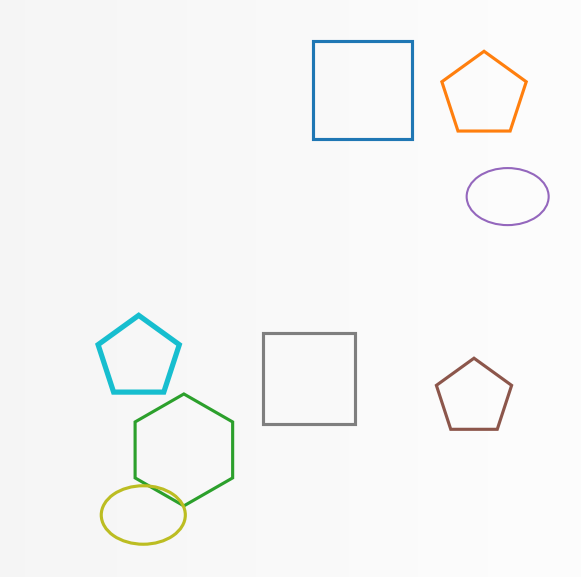[{"shape": "square", "thickness": 1.5, "radius": 0.43, "center": [0.623, 0.843]}, {"shape": "pentagon", "thickness": 1.5, "radius": 0.38, "center": [0.833, 0.834]}, {"shape": "hexagon", "thickness": 1.5, "radius": 0.48, "center": [0.316, 0.22]}, {"shape": "oval", "thickness": 1, "radius": 0.35, "center": [0.873, 0.659]}, {"shape": "pentagon", "thickness": 1.5, "radius": 0.34, "center": [0.815, 0.311]}, {"shape": "square", "thickness": 1.5, "radius": 0.39, "center": [0.532, 0.344]}, {"shape": "oval", "thickness": 1.5, "radius": 0.36, "center": [0.247, 0.107]}, {"shape": "pentagon", "thickness": 2.5, "radius": 0.37, "center": [0.239, 0.38]}]